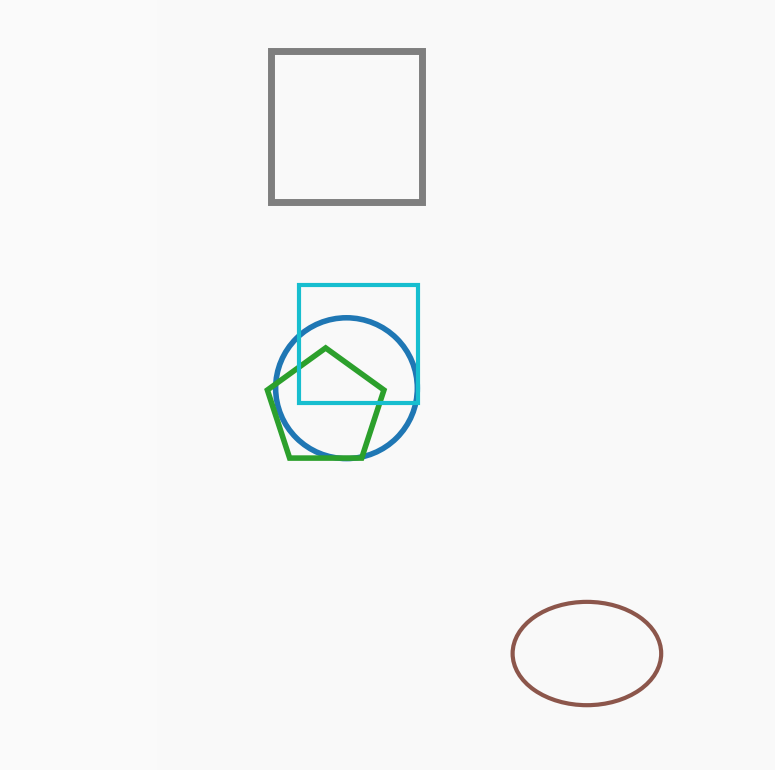[{"shape": "circle", "thickness": 2, "radius": 0.46, "center": [0.447, 0.496]}, {"shape": "pentagon", "thickness": 2, "radius": 0.4, "center": [0.42, 0.469]}, {"shape": "oval", "thickness": 1.5, "radius": 0.48, "center": [0.757, 0.151]}, {"shape": "square", "thickness": 2.5, "radius": 0.49, "center": [0.447, 0.836]}, {"shape": "square", "thickness": 1.5, "radius": 0.38, "center": [0.462, 0.554]}]